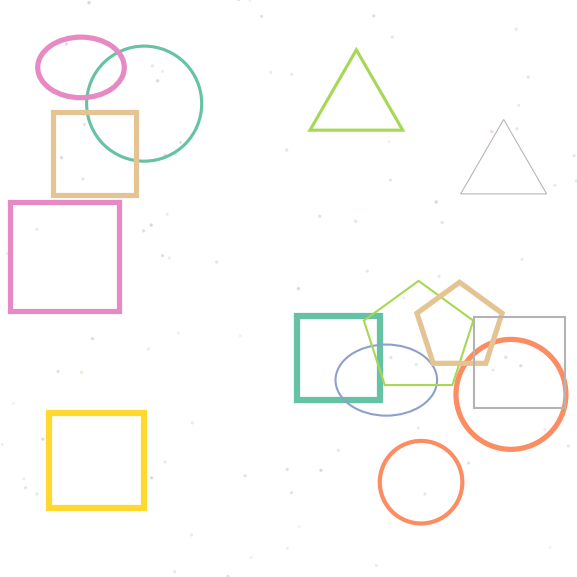[{"shape": "square", "thickness": 3, "radius": 0.36, "center": [0.586, 0.38]}, {"shape": "circle", "thickness": 1.5, "radius": 0.5, "center": [0.25, 0.82]}, {"shape": "circle", "thickness": 2, "radius": 0.36, "center": [0.729, 0.164]}, {"shape": "circle", "thickness": 2.5, "radius": 0.48, "center": [0.885, 0.316]}, {"shape": "oval", "thickness": 1, "radius": 0.44, "center": [0.669, 0.341]}, {"shape": "square", "thickness": 2.5, "radius": 0.47, "center": [0.111, 0.555]}, {"shape": "oval", "thickness": 2.5, "radius": 0.37, "center": [0.14, 0.882]}, {"shape": "triangle", "thickness": 1.5, "radius": 0.46, "center": [0.617, 0.82]}, {"shape": "pentagon", "thickness": 1, "radius": 0.5, "center": [0.725, 0.413]}, {"shape": "square", "thickness": 3, "radius": 0.41, "center": [0.167, 0.202]}, {"shape": "square", "thickness": 2.5, "radius": 0.36, "center": [0.164, 0.733]}, {"shape": "pentagon", "thickness": 2.5, "radius": 0.39, "center": [0.796, 0.433]}, {"shape": "triangle", "thickness": 0.5, "radius": 0.43, "center": [0.872, 0.706]}, {"shape": "square", "thickness": 1, "radius": 0.39, "center": [0.899, 0.371]}]